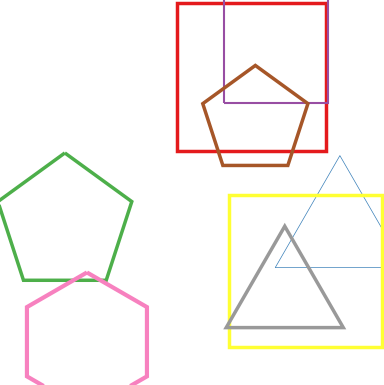[{"shape": "square", "thickness": 2.5, "radius": 0.96, "center": [0.653, 0.8]}, {"shape": "triangle", "thickness": 0.5, "radius": 0.97, "center": [0.883, 0.402]}, {"shape": "pentagon", "thickness": 2.5, "radius": 0.91, "center": [0.168, 0.42]}, {"shape": "square", "thickness": 1.5, "radius": 0.68, "center": [0.717, 0.868]}, {"shape": "square", "thickness": 2.5, "radius": 0.99, "center": [0.793, 0.296]}, {"shape": "pentagon", "thickness": 2.5, "radius": 0.72, "center": [0.663, 0.686]}, {"shape": "hexagon", "thickness": 3, "radius": 0.9, "center": [0.226, 0.112]}, {"shape": "triangle", "thickness": 2.5, "radius": 0.88, "center": [0.74, 0.237]}]